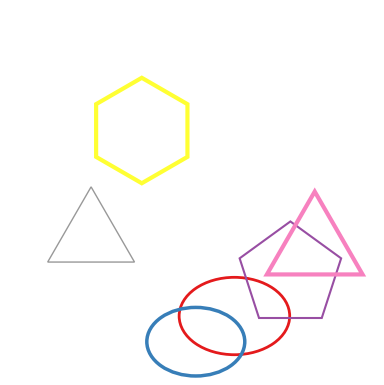[{"shape": "oval", "thickness": 2, "radius": 0.72, "center": [0.609, 0.179]}, {"shape": "oval", "thickness": 2.5, "radius": 0.64, "center": [0.509, 0.112]}, {"shape": "pentagon", "thickness": 1.5, "radius": 0.69, "center": [0.754, 0.286]}, {"shape": "hexagon", "thickness": 3, "radius": 0.68, "center": [0.368, 0.661]}, {"shape": "triangle", "thickness": 3, "radius": 0.72, "center": [0.817, 0.359]}, {"shape": "triangle", "thickness": 1, "radius": 0.65, "center": [0.237, 0.384]}]